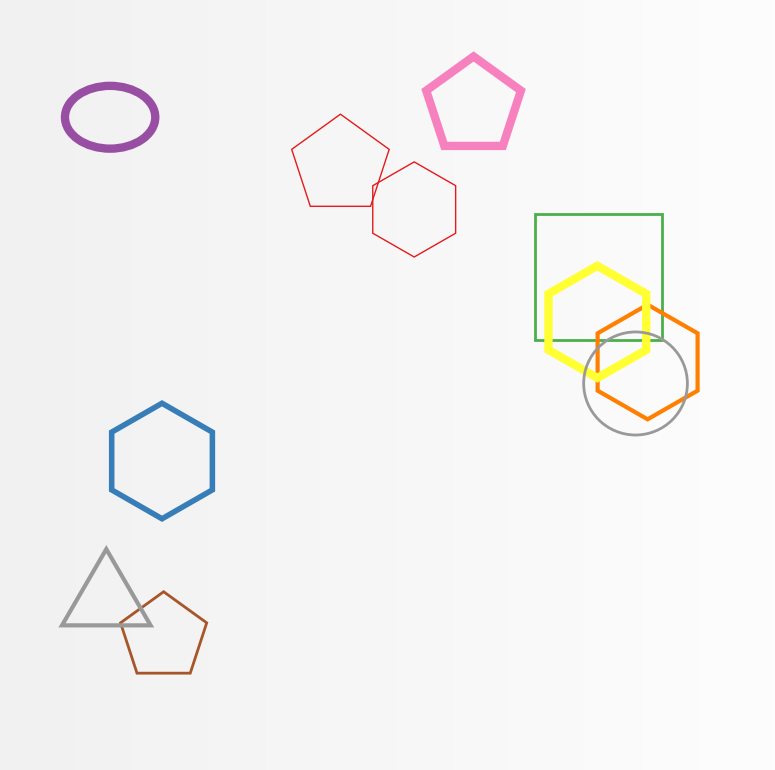[{"shape": "hexagon", "thickness": 0.5, "radius": 0.31, "center": [0.534, 0.728]}, {"shape": "pentagon", "thickness": 0.5, "radius": 0.33, "center": [0.439, 0.786]}, {"shape": "hexagon", "thickness": 2, "radius": 0.38, "center": [0.209, 0.401]}, {"shape": "square", "thickness": 1, "radius": 0.41, "center": [0.772, 0.641]}, {"shape": "oval", "thickness": 3, "radius": 0.29, "center": [0.142, 0.848]}, {"shape": "hexagon", "thickness": 1.5, "radius": 0.37, "center": [0.836, 0.53]}, {"shape": "hexagon", "thickness": 3, "radius": 0.36, "center": [0.771, 0.582]}, {"shape": "pentagon", "thickness": 1, "radius": 0.29, "center": [0.211, 0.173]}, {"shape": "pentagon", "thickness": 3, "radius": 0.32, "center": [0.611, 0.862]}, {"shape": "triangle", "thickness": 1.5, "radius": 0.33, "center": [0.137, 0.221]}, {"shape": "circle", "thickness": 1, "radius": 0.33, "center": [0.82, 0.502]}]